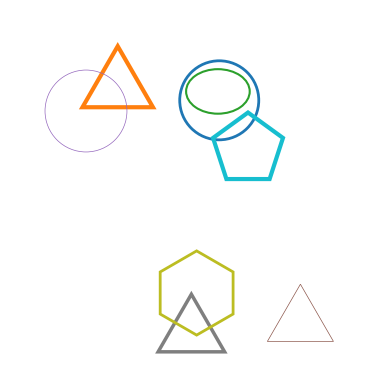[{"shape": "circle", "thickness": 2, "radius": 0.51, "center": [0.569, 0.739]}, {"shape": "triangle", "thickness": 3, "radius": 0.53, "center": [0.306, 0.774]}, {"shape": "oval", "thickness": 1.5, "radius": 0.41, "center": [0.566, 0.763]}, {"shape": "circle", "thickness": 0.5, "radius": 0.53, "center": [0.223, 0.712]}, {"shape": "triangle", "thickness": 0.5, "radius": 0.5, "center": [0.78, 0.163]}, {"shape": "triangle", "thickness": 2.5, "radius": 0.5, "center": [0.497, 0.136]}, {"shape": "hexagon", "thickness": 2, "radius": 0.55, "center": [0.511, 0.239]}, {"shape": "pentagon", "thickness": 3, "radius": 0.48, "center": [0.644, 0.612]}]